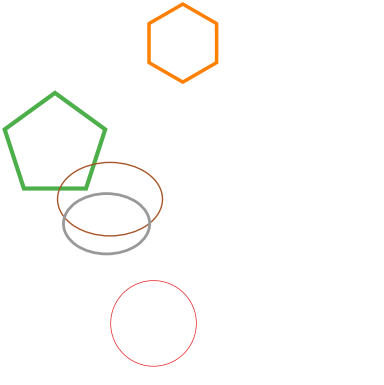[{"shape": "circle", "thickness": 0.5, "radius": 0.56, "center": [0.399, 0.16]}, {"shape": "pentagon", "thickness": 3, "radius": 0.69, "center": [0.143, 0.621]}, {"shape": "hexagon", "thickness": 2.5, "radius": 0.51, "center": [0.475, 0.888]}, {"shape": "oval", "thickness": 1, "radius": 0.68, "center": [0.286, 0.483]}, {"shape": "oval", "thickness": 2, "radius": 0.56, "center": [0.277, 0.419]}]